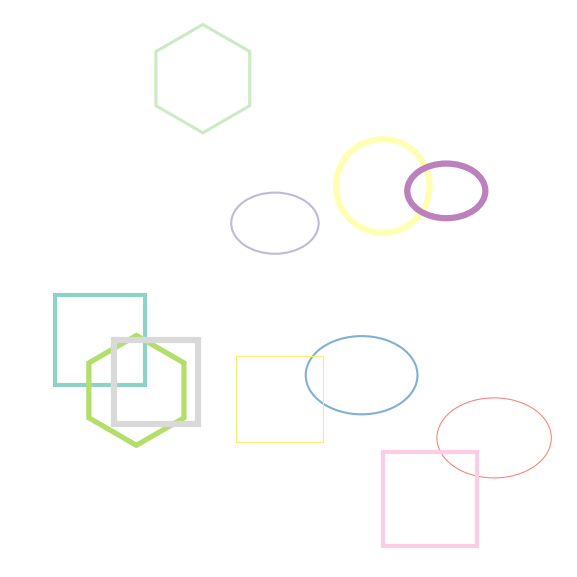[{"shape": "square", "thickness": 2, "radius": 0.39, "center": [0.174, 0.41]}, {"shape": "circle", "thickness": 3, "radius": 0.41, "center": [0.663, 0.677]}, {"shape": "oval", "thickness": 1, "radius": 0.38, "center": [0.476, 0.613]}, {"shape": "oval", "thickness": 0.5, "radius": 0.5, "center": [0.856, 0.241]}, {"shape": "oval", "thickness": 1, "radius": 0.48, "center": [0.626, 0.349]}, {"shape": "hexagon", "thickness": 2.5, "radius": 0.48, "center": [0.236, 0.323]}, {"shape": "square", "thickness": 2, "radius": 0.41, "center": [0.745, 0.135]}, {"shape": "square", "thickness": 3, "radius": 0.36, "center": [0.27, 0.338]}, {"shape": "oval", "thickness": 3, "radius": 0.34, "center": [0.773, 0.669]}, {"shape": "hexagon", "thickness": 1.5, "radius": 0.47, "center": [0.351, 0.863]}, {"shape": "square", "thickness": 0.5, "radius": 0.37, "center": [0.484, 0.308]}]